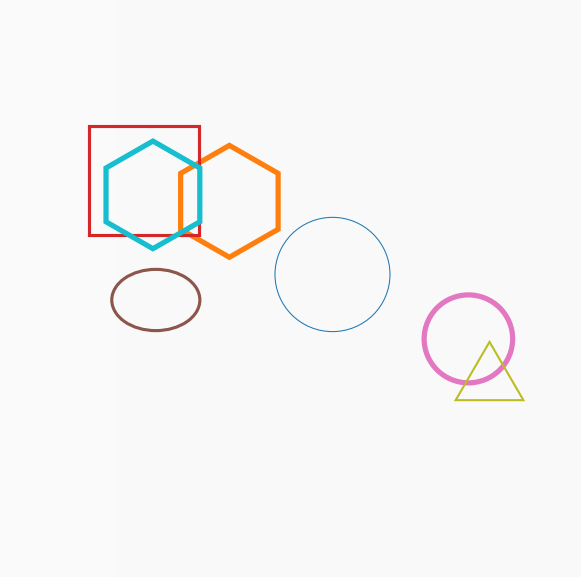[{"shape": "circle", "thickness": 0.5, "radius": 0.49, "center": [0.572, 0.524]}, {"shape": "hexagon", "thickness": 2.5, "radius": 0.48, "center": [0.395, 0.651]}, {"shape": "square", "thickness": 1.5, "radius": 0.47, "center": [0.248, 0.687]}, {"shape": "oval", "thickness": 1.5, "radius": 0.38, "center": [0.268, 0.48]}, {"shape": "circle", "thickness": 2.5, "radius": 0.38, "center": [0.806, 0.412]}, {"shape": "triangle", "thickness": 1, "radius": 0.34, "center": [0.842, 0.34]}, {"shape": "hexagon", "thickness": 2.5, "radius": 0.47, "center": [0.263, 0.662]}]